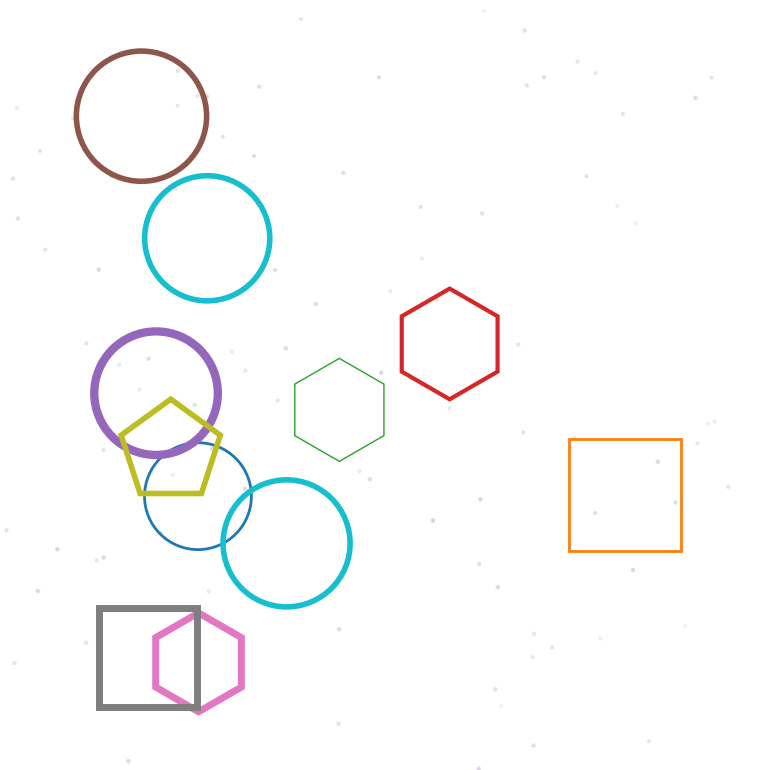[{"shape": "circle", "thickness": 1, "radius": 0.35, "center": [0.257, 0.356]}, {"shape": "square", "thickness": 1, "radius": 0.36, "center": [0.812, 0.357]}, {"shape": "hexagon", "thickness": 0.5, "radius": 0.33, "center": [0.441, 0.468]}, {"shape": "hexagon", "thickness": 1.5, "radius": 0.36, "center": [0.584, 0.553]}, {"shape": "circle", "thickness": 3, "radius": 0.4, "center": [0.203, 0.489]}, {"shape": "circle", "thickness": 2, "radius": 0.42, "center": [0.184, 0.849]}, {"shape": "hexagon", "thickness": 2.5, "radius": 0.32, "center": [0.258, 0.14]}, {"shape": "square", "thickness": 2.5, "radius": 0.32, "center": [0.192, 0.146]}, {"shape": "pentagon", "thickness": 2, "radius": 0.34, "center": [0.222, 0.414]}, {"shape": "circle", "thickness": 2, "radius": 0.41, "center": [0.372, 0.294]}, {"shape": "circle", "thickness": 2, "radius": 0.41, "center": [0.269, 0.691]}]